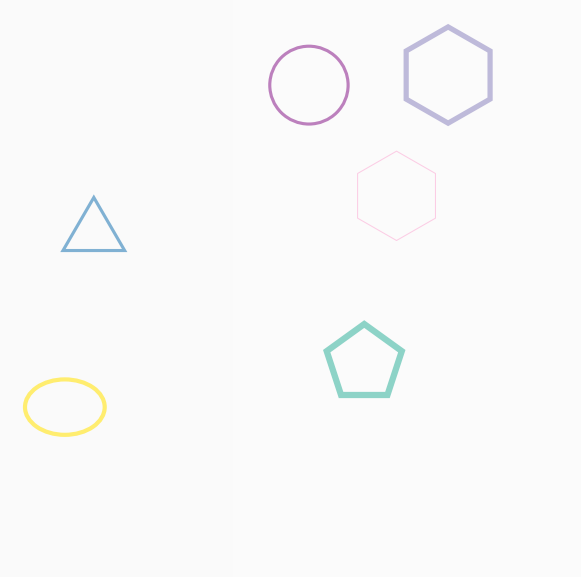[{"shape": "pentagon", "thickness": 3, "radius": 0.34, "center": [0.627, 0.37]}, {"shape": "hexagon", "thickness": 2.5, "radius": 0.42, "center": [0.771, 0.869]}, {"shape": "triangle", "thickness": 1.5, "radius": 0.31, "center": [0.161, 0.596]}, {"shape": "hexagon", "thickness": 0.5, "radius": 0.39, "center": [0.682, 0.66]}, {"shape": "circle", "thickness": 1.5, "radius": 0.34, "center": [0.532, 0.852]}, {"shape": "oval", "thickness": 2, "radius": 0.34, "center": [0.112, 0.294]}]